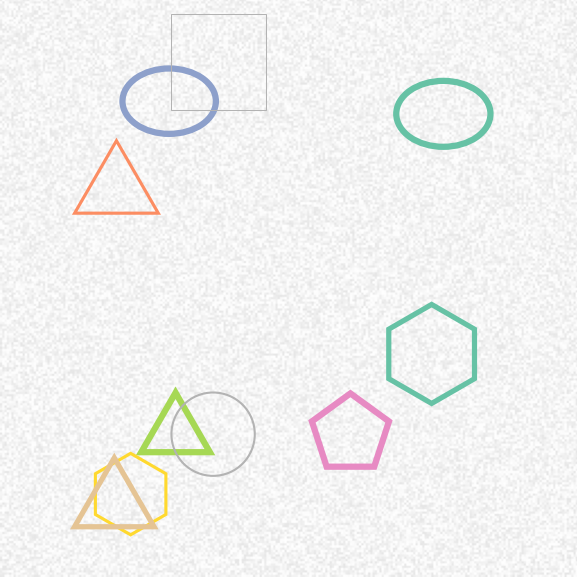[{"shape": "hexagon", "thickness": 2.5, "radius": 0.43, "center": [0.747, 0.386]}, {"shape": "oval", "thickness": 3, "radius": 0.41, "center": [0.768, 0.802]}, {"shape": "triangle", "thickness": 1.5, "radius": 0.42, "center": [0.202, 0.672]}, {"shape": "oval", "thickness": 3, "radius": 0.4, "center": [0.293, 0.824]}, {"shape": "pentagon", "thickness": 3, "radius": 0.35, "center": [0.607, 0.248]}, {"shape": "triangle", "thickness": 3, "radius": 0.34, "center": [0.304, 0.25]}, {"shape": "hexagon", "thickness": 1.5, "radius": 0.35, "center": [0.226, 0.144]}, {"shape": "triangle", "thickness": 2.5, "radius": 0.4, "center": [0.198, 0.127]}, {"shape": "square", "thickness": 0.5, "radius": 0.42, "center": [0.378, 0.892]}, {"shape": "circle", "thickness": 1, "radius": 0.36, "center": [0.369, 0.247]}]